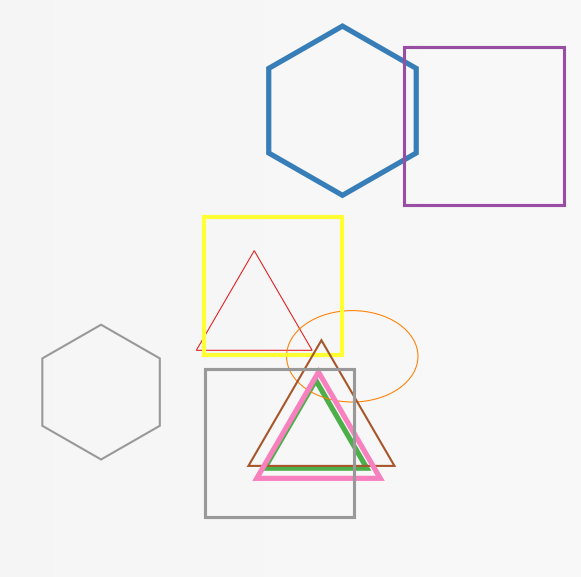[{"shape": "triangle", "thickness": 0.5, "radius": 0.58, "center": [0.437, 0.45]}, {"shape": "hexagon", "thickness": 2.5, "radius": 0.73, "center": [0.589, 0.807]}, {"shape": "triangle", "thickness": 2.5, "radius": 0.51, "center": [0.543, 0.239]}, {"shape": "square", "thickness": 1.5, "radius": 0.69, "center": [0.833, 0.781]}, {"shape": "oval", "thickness": 0.5, "radius": 0.57, "center": [0.606, 0.382]}, {"shape": "square", "thickness": 2, "radius": 0.59, "center": [0.47, 0.504]}, {"shape": "triangle", "thickness": 1, "radius": 0.73, "center": [0.553, 0.265]}, {"shape": "triangle", "thickness": 2.5, "radius": 0.61, "center": [0.548, 0.232]}, {"shape": "square", "thickness": 1.5, "radius": 0.64, "center": [0.481, 0.232]}, {"shape": "hexagon", "thickness": 1, "radius": 0.58, "center": [0.174, 0.32]}]